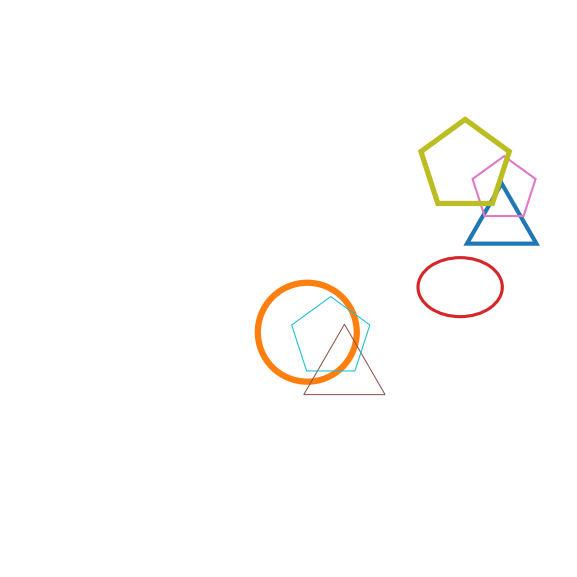[{"shape": "triangle", "thickness": 2, "radius": 0.35, "center": [0.869, 0.612]}, {"shape": "circle", "thickness": 3, "radius": 0.43, "center": [0.532, 0.424]}, {"shape": "oval", "thickness": 1.5, "radius": 0.36, "center": [0.797, 0.502]}, {"shape": "triangle", "thickness": 0.5, "radius": 0.41, "center": [0.596, 0.356]}, {"shape": "pentagon", "thickness": 1, "radius": 0.29, "center": [0.873, 0.671]}, {"shape": "pentagon", "thickness": 2.5, "radius": 0.4, "center": [0.805, 0.712]}, {"shape": "pentagon", "thickness": 0.5, "radius": 0.36, "center": [0.573, 0.414]}]